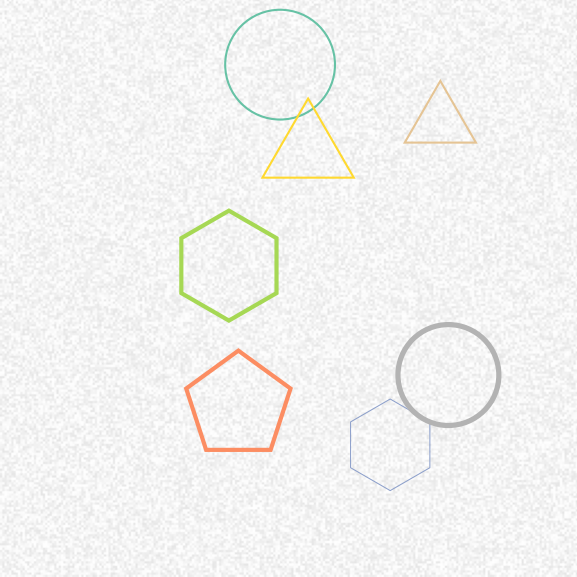[{"shape": "circle", "thickness": 1, "radius": 0.48, "center": [0.485, 0.887]}, {"shape": "pentagon", "thickness": 2, "radius": 0.47, "center": [0.413, 0.297]}, {"shape": "hexagon", "thickness": 0.5, "radius": 0.4, "center": [0.676, 0.229]}, {"shape": "hexagon", "thickness": 2, "radius": 0.48, "center": [0.396, 0.539]}, {"shape": "triangle", "thickness": 1, "radius": 0.46, "center": [0.534, 0.737]}, {"shape": "triangle", "thickness": 1, "radius": 0.36, "center": [0.762, 0.788]}, {"shape": "circle", "thickness": 2.5, "radius": 0.44, "center": [0.776, 0.35]}]